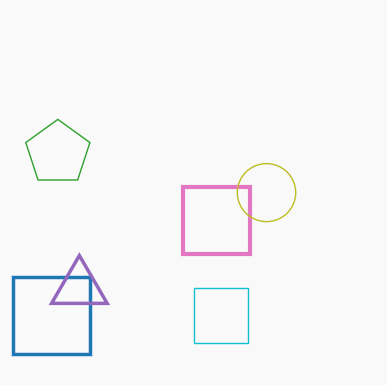[{"shape": "square", "thickness": 2.5, "radius": 0.5, "center": [0.133, 0.18]}, {"shape": "pentagon", "thickness": 1, "radius": 0.43, "center": [0.149, 0.603]}, {"shape": "triangle", "thickness": 2.5, "radius": 0.41, "center": [0.205, 0.253]}, {"shape": "square", "thickness": 3, "radius": 0.43, "center": [0.56, 0.428]}, {"shape": "circle", "thickness": 1, "radius": 0.38, "center": [0.688, 0.5]}, {"shape": "square", "thickness": 1, "radius": 0.35, "center": [0.571, 0.181]}]